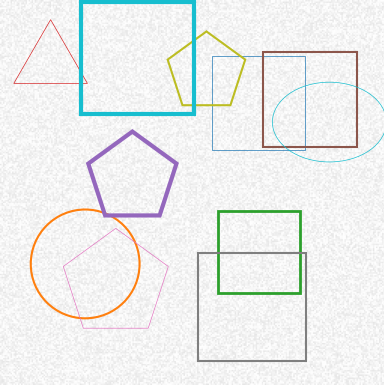[{"shape": "square", "thickness": 0.5, "radius": 0.61, "center": [0.671, 0.733]}, {"shape": "circle", "thickness": 1.5, "radius": 0.71, "center": [0.221, 0.315]}, {"shape": "square", "thickness": 2, "radius": 0.54, "center": [0.673, 0.346]}, {"shape": "triangle", "thickness": 0.5, "radius": 0.55, "center": [0.131, 0.838]}, {"shape": "pentagon", "thickness": 3, "radius": 0.6, "center": [0.344, 0.538]}, {"shape": "square", "thickness": 1.5, "radius": 0.61, "center": [0.806, 0.742]}, {"shape": "pentagon", "thickness": 0.5, "radius": 0.72, "center": [0.301, 0.264]}, {"shape": "square", "thickness": 1.5, "radius": 0.7, "center": [0.654, 0.202]}, {"shape": "pentagon", "thickness": 1.5, "radius": 0.53, "center": [0.536, 0.812]}, {"shape": "oval", "thickness": 0.5, "radius": 0.74, "center": [0.856, 0.683]}, {"shape": "square", "thickness": 3, "radius": 0.73, "center": [0.357, 0.85]}]